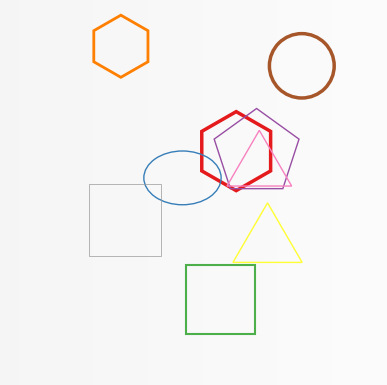[{"shape": "hexagon", "thickness": 2.5, "radius": 0.51, "center": [0.61, 0.607]}, {"shape": "oval", "thickness": 1, "radius": 0.5, "center": [0.471, 0.538]}, {"shape": "square", "thickness": 1.5, "radius": 0.45, "center": [0.568, 0.221]}, {"shape": "pentagon", "thickness": 1, "radius": 0.58, "center": [0.662, 0.603]}, {"shape": "hexagon", "thickness": 2, "radius": 0.4, "center": [0.312, 0.88]}, {"shape": "triangle", "thickness": 1, "radius": 0.52, "center": [0.69, 0.37]}, {"shape": "circle", "thickness": 2.5, "radius": 0.42, "center": [0.779, 0.829]}, {"shape": "triangle", "thickness": 1, "radius": 0.48, "center": [0.669, 0.565]}, {"shape": "square", "thickness": 0.5, "radius": 0.47, "center": [0.323, 0.428]}]